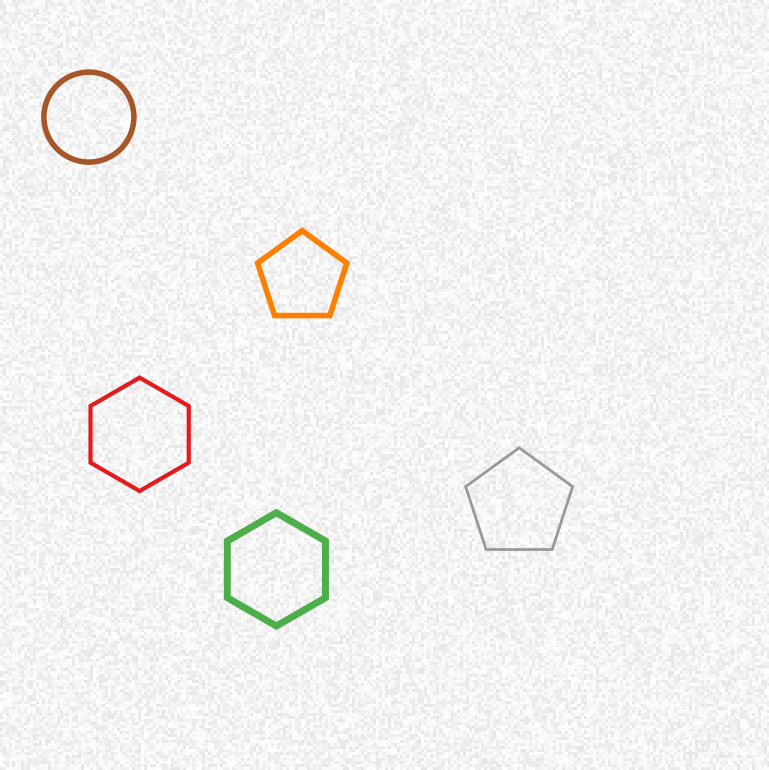[{"shape": "hexagon", "thickness": 1.5, "radius": 0.37, "center": [0.181, 0.436]}, {"shape": "hexagon", "thickness": 2.5, "radius": 0.37, "center": [0.359, 0.261]}, {"shape": "pentagon", "thickness": 2, "radius": 0.3, "center": [0.392, 0.639]}, {"shape": "circle", "thickness": 2, "radius": 0.29, "center": [0.115, 0.848]}, {"shape": "pentagon", "thickness": 1, "radius": 0.37, "center": [0.674, 0.345]}]